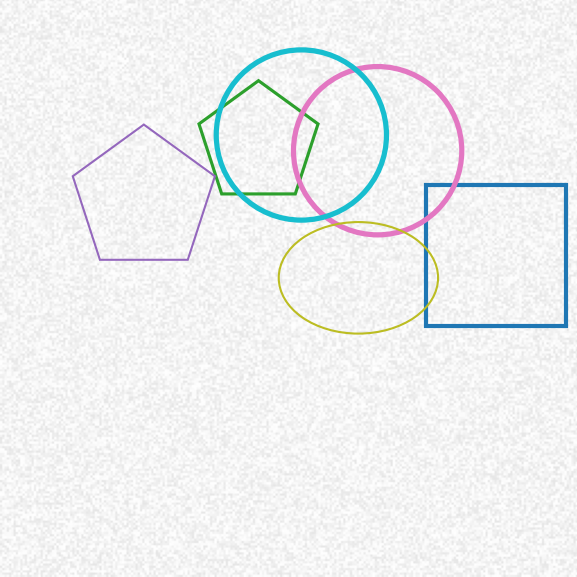[{"shape": "square", "thickness": 2, "radius": 0.61, "center": [0.859, 0.557]}, {"shape": "pentagon", "thickness": 1.5, "radius": 0.54, "center": [0.448, 0.751]}, {"shape": "pentagon", "thickness": 1, "radius": 0.65, "center": [0.249, 0.654]}, {"shape": "circle", "thickness": 2.5, "radius": 0.73, "center": [0.654, 0.738]}, {"shape": "oval", "thickness": 1, "radius": 0.69, "center": [0.621, 0.518]}, {"shape": "circle", "thickness": 2.5, "radius": 0.74, "center": [0.522, 0.765]}]